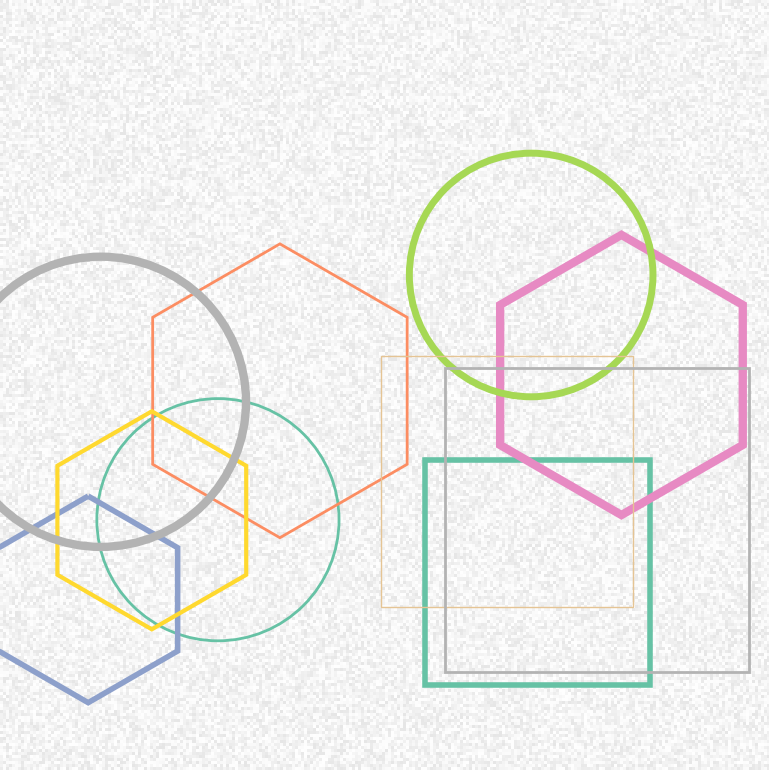[{"shape": "circle", "thickness": 1, "radius": 0.79, "center": [0.283, 0.325]}, {"shape": "square", "thickness": 2, "radius": 0.73, "center": [0.698, 0.257]}, {"shape": "hexagon", "thickness": 1, "radius": 0.95, "center": [0.364, 0.492]}, {"shape": "hexagon", "thickness": 2, "radius": 0.67, "center": [0.115, 0.222]}, {"shape": "hexagon", "thickness": 3, "radius": 0.91, "center": [0.807, 0.513]}, {"shape": "circle", "thickness": 2.5, "radius": 0.79, "center": [0.69, 0.643]}, {"shape": "hexagon", "thickness": 1.5, "radius": 0.71, "center": [0.197, 0.324]}, {"shape": "square", "thickness": 0.5, "radius": 0.82, "center": [0.658, 0.375]}, {"shape": "circle", "thickness": 3, "radius": 0.94, "center": [0.131, 0.478]}, {"shape": "square", "thickness": 1, "radius": 0.99, "center": [0.775, 0.325]}]